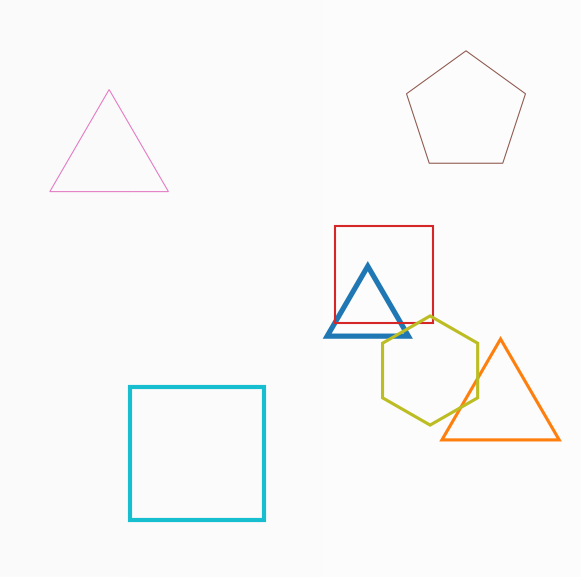[{"shape": "triangle", "thickness": 2.5, "radius": 0.4, "center": [0.633, 0.457]}, {"shape": "triangle", "thickness": 1.5, "radius": 0.58, "center": [0.861, 0.296]}, {"shape": "square", "thickness": 1, "radius": 0.42, "center": [0.66, 0.523]}, {"shape": "pentagon", "thickness": 0.5, "radius": 0.54, "center": [0.802, 0.804]}, {"shape": "triangle", "thickness": 0.5, "radius": 0.59, "center": [0.188, 0.726]}, {"shape": "hexagon", "thickness": 1.5, "radius": 0.47, "center": [0.74, 0.358]}, {"shape": "square", "thickness": 2, "radius": 0.58, "center": [0.339, 0.214]}]